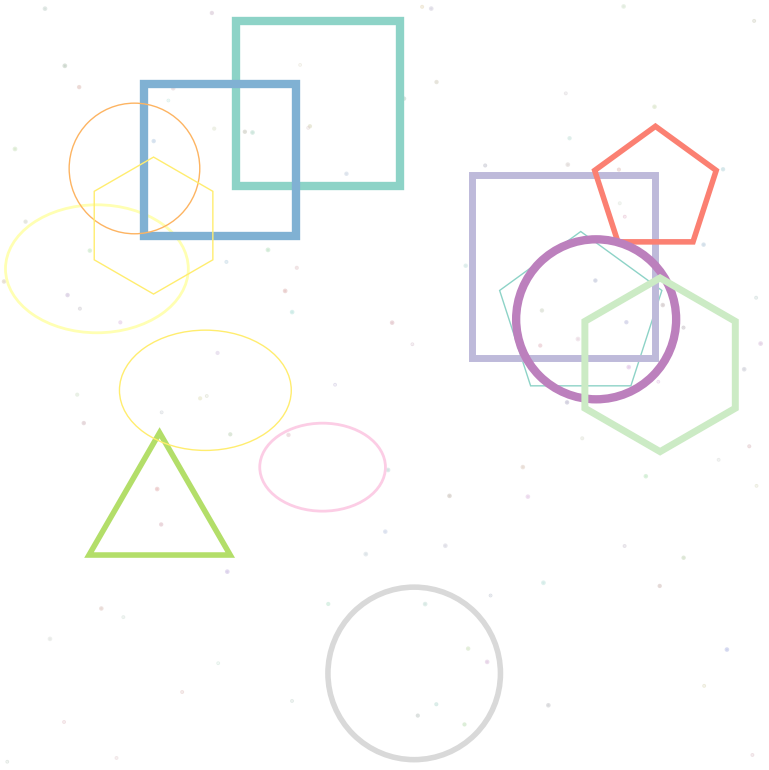[{"shape": "pentagon", "thickness": 0.5, "radius": 0.55, "center": [0.754, 0.589]}, {"shape": "square", "thickness": 3, "radius": 0.53, "center": [0.413, 0.865]}, {"shape": "oval", "thickness": 1, "radius": 0.59, "center": [0.126, 0.651]}, {"shape": "square", "thickness": 2.5, "radius": 0.59, "center": [0.732, 0.654]}, {"shape": "pentagon", "thickness": 2, "radius": 0.41, "center": [0.851, 0.753]}, {"shape": "square", "thickness": 3, "radius": 0.49, "center": [0.286, 0.792]}, {"shape": "circle", "thickness": 0.5, "radius": 0.42, "center": [0.175, 0.781]}, {"shape": "triangle", "thickness": 2, "radius": 0.53, "center": [0.207, 0.332]}, {"shape": "oval", "thickness": 1, "radius": 0.41, "center": [0.419, 0.393]}, {"shape": "circle", "thickness": 2, "radius": 0.56, "center": [0.538, 0.125]}, {"shape": "circle", "thickness": 3, "radius": 0.52, "center": [0.774, 0.585]}, {"shape": "hexagon", "thickness": 2.5, "radius": 0.56, "center": [0.857, 0.526]}, {"shape": "hexagon", "thickness": 0.5, "radius": 0.44, "center": [0.199, 0.707]}, {"shape": "oval", "thickness": 0.5, "radius": 0.56, "center": [0.267, 0.493]}]